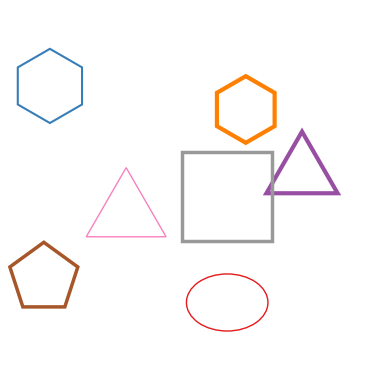[{"shape": "oval", "thickness": 1, "radius": 0.53, "center": [0.59, 0.214]}, {"shape": "hexagon", "thickness": 1.5, "radius": 0.48, "center": [0.13, 0.777]}, {"shape": "triangle", "thickness": 3, "radius": 0.53, "center": [0.784, 0.551]}, {"shape": "hexagon", "thickness": 3, "radius": 0.43, "center": [0.638, 0.716]}, {"shape": "pentagon", "thickness": 2.5, "radius": 0.46, "center": [0.114, 0.278]}, {"shape": "triangle", "thickness": 1, "radius": 0.6, "center": [0.328, 0.445]}, {"shape": "square", "thickness": 2.5, "radius": 0.58, "center": [0.589, 0.489]}]